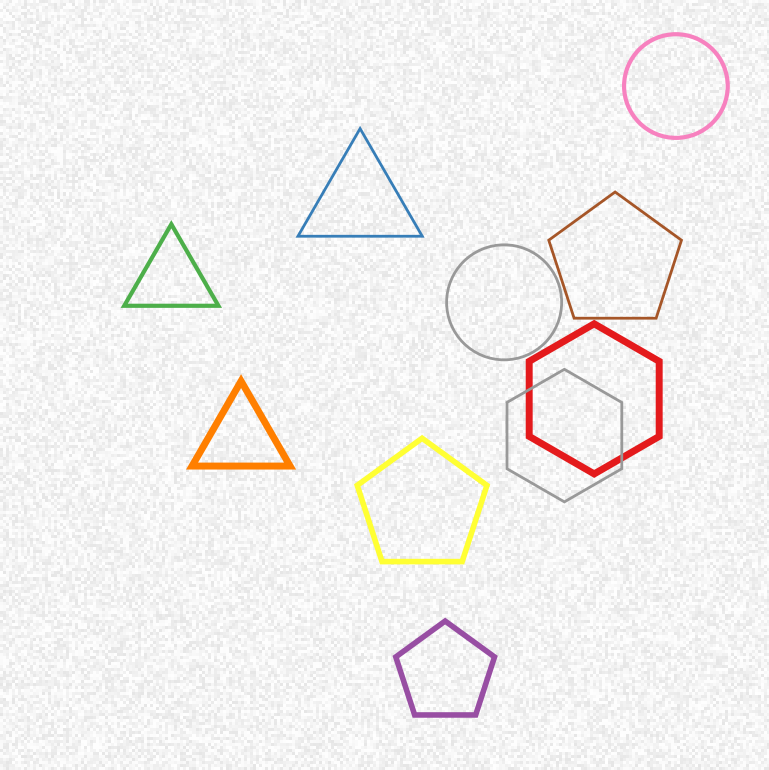[{"shape": "hexagon", "thickness": 2.5, "radius": 0.49, "center": [0.772, 0.482]}, {"shape": "triangle", "thickness": 1, "radius": 0.47, "center": [0.468, 0.74]}, {"shape": "triangle", "thickness": 1.5, "radius": 0.35, "center": [0.223, 0.638]}, {"shape": "pentagon", "thickness": 2, "radius": 0.34, "center": [0.578, 0.126]}, {"shape": "triangle", "thickness": 2.5, "radius": 0.37, "center": [0.313, 0.431]}, {"shape": "pentagon", "thickness": 2, "radius": 0.44, "center": [0.548, 0.342]}, {"shape": "pentagon", "thickness": 1, "radius": 0.45, "center": [0.799, 0.66]}, {"shape": "circle", "thickness": 1.5, "radius": 0.34, "center": [0.878, 0.888]}, {"shape": "circle", "thickness": 1, "radius": 0.37, "center": [0.655, 0.607]}, {"shape": "hexagon", "thickness": 1, "radius": 0.43, "center": [0.733, 0.434]}]